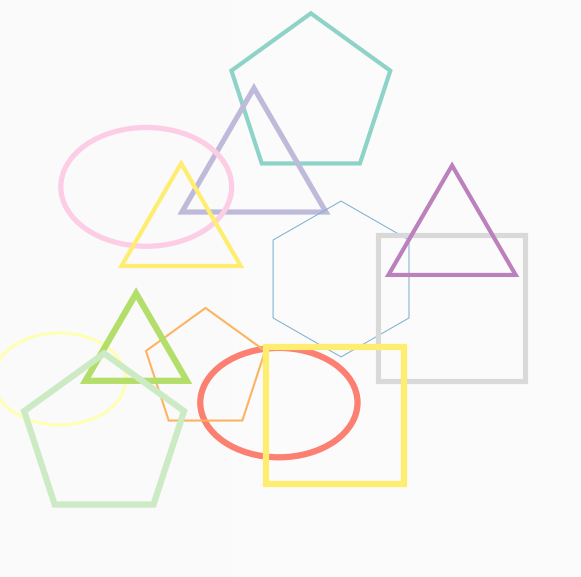[{"shape": "pentagon", "thickness": 2, "radius": 0.72, "center": [0.535, 0.832]}, {"shape": "oval", "thickness": 1.5, "radius": 0.57, "center": [0.102, 0.343]}, {"shape": "triangle", "thickness": 2.5, "radius": 0.72, "center": [0.437, 0.704]}, {"shape": "oval", "thickness": 3, "radius": 0.68, "center": [0.48, 0.302]}, {"shape": "hexagon", "thickness": 0.5, "radius": 0.67, "center": [0.587, 0.516]}, {"shape": "pentagon", "thickness": 1, "radius": 0.54, "center": [0.354, 0.358]}, {"shape": "triangle", "thickness": 3, "radius": 0.5, "center": [0.234, 0.39]}, {"shape": "oval", "thickness": 2.5, "radius": 0.73, "center": [0.252, 0.676]}, {"shape": "square", "thickness": 2.5, "radius": 0.63, "center": [0.777, 0.465]}, {"shape": "triangle", "thickness": 2, "radius": 0.63, "center": [0.778, 0.586]}, {"shape": "pentagon", "thickness": 3, "radius": 0.72, "center": [0.179, 0.243]}, {"shape": "square", "thickness": 3, "radius": 0.59, "center": [0.576, 0.279]}, {"shape": "triangle", "thickness": 2, "radius": 0.59, "center": [0.312, 0.598]}]